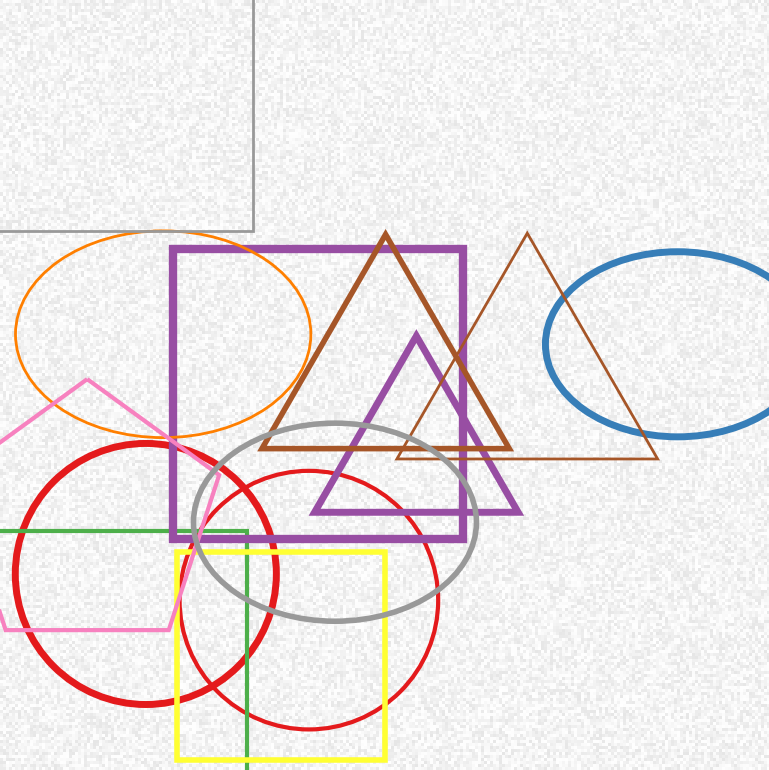[{"shape": "circle", "thickness": 1.5, "radius": 0.84, "center": [0.401, 0.221]}, {"shape": "circle", "thickness": 2.5, "radius": 0.85, "center": [0.189, 0.255]}, {"shape": "oval", "thickness": 2.5, "radius": 0.86, "center": [0.88, 0.553]}, {"shape": "square", "thickness": 1.5, "radius": 0.99, "center": [0.122, 0.112]}, {"shape": "square", "thickness": 3, "radius": 0.94, "center": [0.413, 0.489]}, {"shape": "triangle", "thickness": 2.5, "radius": 0.76, "center": [0.541, 0.411]}, {"shape": "oval", "thickness": 1, "radius": 0.96, "center": [0.212, 0.566]}, {"shape": "square", "thickness": 2, "radius": 0.68, "center": [0.365, 0.148]}, {"shape": "triangle", "thickness": 2, "radius": 0.93, "center": [0.501, 0.51]}, {"shape": "triangle", "thickness": 1, "radius": 0.98, "center": [0.685, 0.502]}, {"shape": "pentagon", "thickness": 1.5, "radius": 0.9, "center": [0.113, 0.327]}, {"shape": "square", "thickness": 1, "radius": 0.87, "center": [0.156, 0.873]}, {"shape": "oval", "thickness": 2, "radius": 0.92, "center": [0.435, 0.322]}]